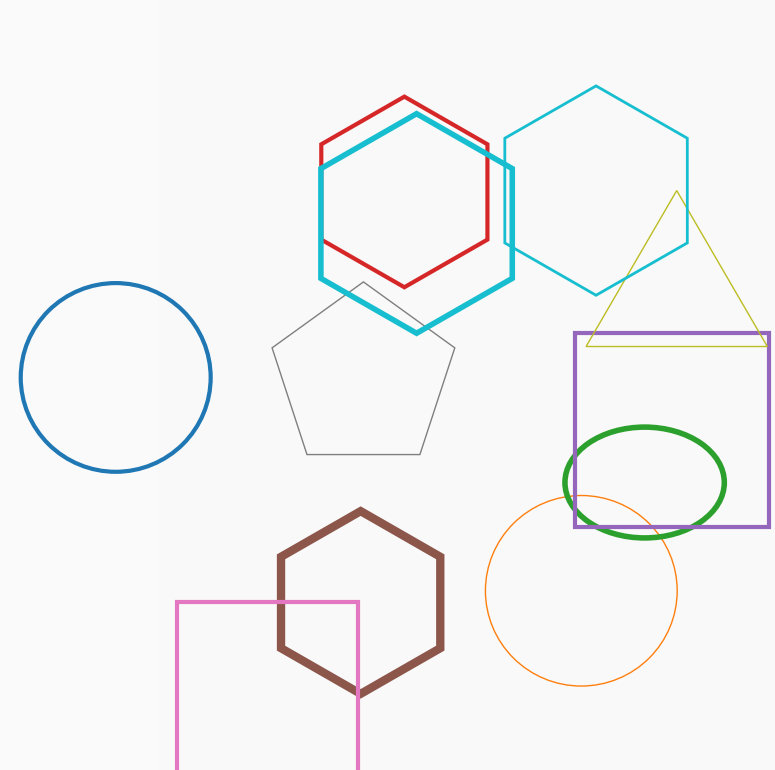[{"shape": "circle", "thickness": 1.5, "radius": 0.61, "center": [0.149, 0.51]}, {"shape": "circle", "thickness": 0.5, "radius": 0.62, "center": [0.75, 0.233]}, {"shape": "oval", "thickness": 2, "radius": 0.51, "center": [0.832, 0.373]}, {"shape": "hexagon", "thickness": 1.5, "radius": 0.62, "center": [0.522, 0.751]}, {"shape": "square", "thickness": 1.5, "radius": 0.63, "center": [0.867, 0.441]}, {"shape": "hexagon", "thickness": 3, "radius": 0.59, "center": [0.465, 0.218]}, {"shape": "square", "thickness": 1.5, "radius": 0.58, "center": [0.345, 0.102]}, {"shape": "pentagon", "thickness": 0.5, "radius": 0.62, "center": [0.469, 0.51]}, {"shape": "triangle", "thickness": 0.5, "radius": 0.68, "center": [0.873, 0.617]}, {"shape": "hexagon", "thickness": 2, "radius": 0.71, "center": [0.538, 0.71]}, {"shape": "hexagon", "thickness": 1, "radius": 0.68, "center": [0.769, 0.752]}]